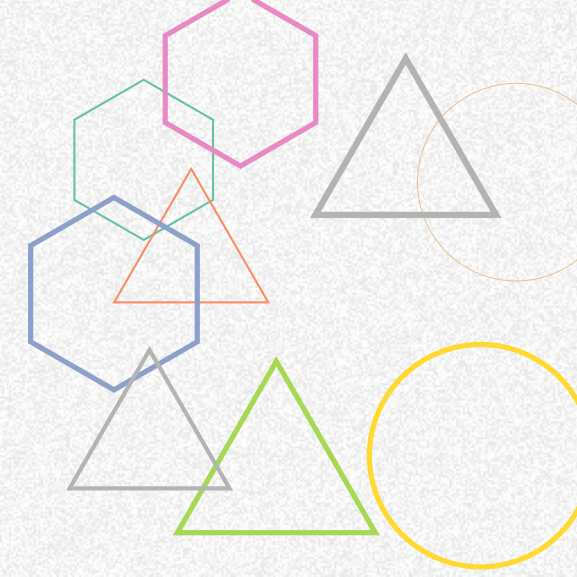[{"shape": "hexagon", "thickness": 1, "radius": 0.69, "center": [0.249, 0.722]}, {"shape": "triangle", "thickness": 1, "radius": 0.77, "center": [0.331, 0.553]}, {"shape": "hexagon", "thickness": 2.5, "radius": 0.83, "center": [0.197, 0.491]}, {"shape": "hexagon", "thickness": 2.5, "radius": 0.75, "center": [0.416, 0.862]}, {"shape": "triangle", "thickness": 2.5, "radius": 0.99, "center": [0.479, 0.176]}, {"shape": "circle", "thickness": 2.5, "radius": 0.96, "center": [0.832, 0.21]}, {"shape": "circle", "thickness": 0.5, "radius": 0.86, "center": [0.894, 0.684]}, {"shape": "triangle", "thickness": 2, "radius": 0.8, "center": [0.259, 0.233]}, {"shape": "triangle", "thickness": 3, "radius": 0.9, "center": [0.703, 0.717]}]